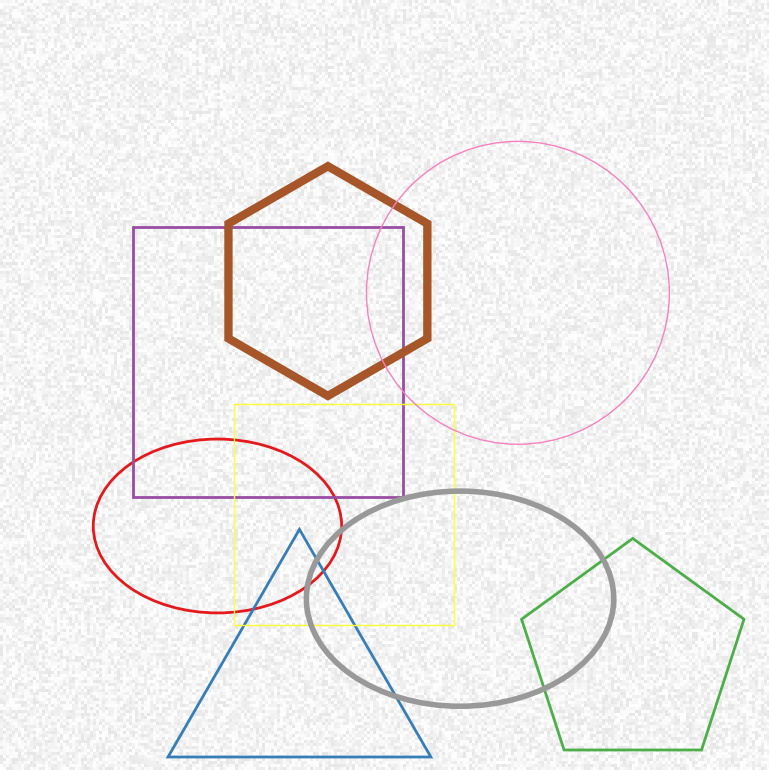[{"shape": "oval", "thickness": 1, "radius": 0.81, "center": [0.282, 0.317]}, {"shape": "triangle", "thickness": 1, "radius": 0.99, "center": [0.389, 0.115]}, {"shape": "pentagon", "thickness": 1, "radius": 0.76, "center": [0.822, 0.149]}, {"shape": "square", "thickness": 1, "radius": 0.88, "center": [0.349, 0.53]}, {"shape": "square", "thickness": 0.5, "radius": 0.72, "center": [0.447, 0.332]}, {"shape": "hexagon", "thickness": 3, "radius": 0.75, "center": [0.426, 0.635]}, {"shape": "circle", "thickness": 0.5, "radius": 0.98, "center": [0.673, 0.62]}, {"shape": "oval", "thickness": 2, "radius": 1.0, "center": [0.597, 0.223]}]